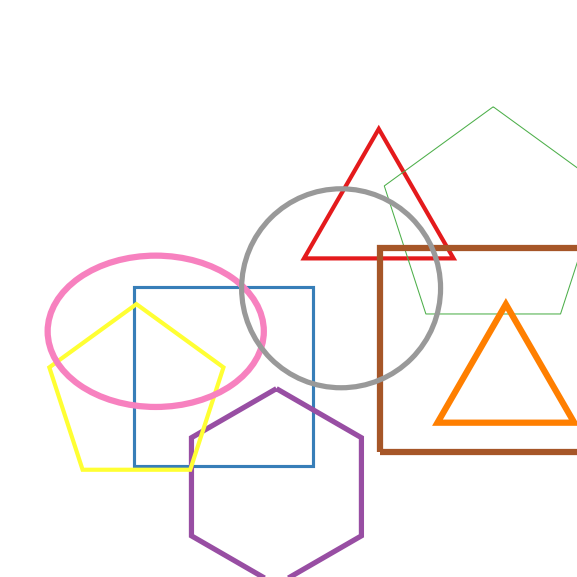[{"shape": "triangle", "thickness": 2, "radius": 0.75, "center": [0.656, 0.626]}, {"shape": "square", "thickness": 1.5, "radius": 0.78, "center": [0.387, 0.347]}, {"shape": "pentagon", "thickness": 0.5, "radius": 0.99, "center": [0.854, 0.616]}, {"shape": "hexagon", "thickness": 2.5, "radius": 0.85, "center": [0.479, 0.156]}, {"shape": "triangle", "thickness": 3, "radius": 0.68, "center": [0.876, 0.336]}, {"shape": "pentagon", "thickness": 2, "radius": 0.79, "center": [0.236, 0.314]}, {"shape": "square", "thickness": 3, "radius": 0.88, "center": [0.835, 0.393]}, {"shape": "oval", "thickness": 3, "radius": 0.94, "center": [0.27, 0.425]}, {"shape": "circle", "thickness": 2.5, "radius": 0.86, "center": [0.591, 0.5]}]